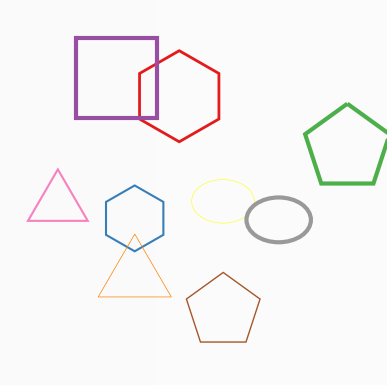[{"shape": "hexagon", "thickness": 2, "radius": 0.59, "center": [0.463, 0.75]}, {"shape": "hexagon", "thickness": 1.5, "radius": 0.43, "center": [0.348, 0.433]}, {"shape": "pentagon", "thickness": 3, "radius": 0.57, "center": [0.896, 0.616]}, {"shape": "square", "thickness": 3, "radius": 0.52, "center": [0.3, 0.797]}, {"shape": "triangle", "thickness": 0.5, "radius": 0.54, "center": [0.348, 0.283]}, {"shape": "oval", "thickness": 0.5, "radius": 0.4, "center": [0.575, 0.477]}, {"shape": "pentagon", "thickness": 1, "radius": 0.5, "center": [0.576, 0.192]}, {"shape": "triangle", "thickness": 1.5, "radius": 0.45, "center": [0.149, 0.471]}, {"shape": "oval", "thickness": 3, "radius": 0.42, "center": [0.719, 0.429]}]